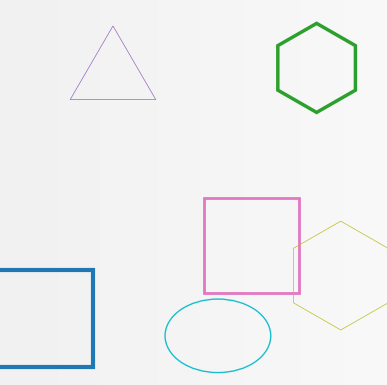[{"shape": "square", "thickness": 3, "radius": 0.63, "center": [0.113, 0.172]}, {"shape": "hexagon", "thickness": 2.5, "radius": 0.58, "center": [0.817, 0.824]}, {"shape": "triangle", "thickness": 0.5, "radius": 0.64, "center": [0.292, 0.805]}, {"shape": "square", "thickness": 2, "radius": 0.62, "center": [0.649, 0.362]}, {"shape": "hexagon", "thickness": 0.5, "radius": 0.71, "center": [0.879, 0.284]}, {"shape": "oval", "thickness": 1, "radius": 0.68, "center": [0.562, 0.128]}]